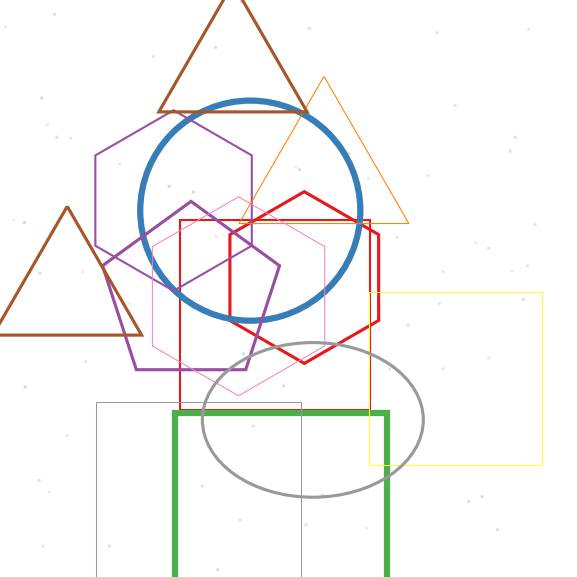[{"shape": "square", "thickness": 1, "radius": 0.82, "center": [0.476, 0.454]}, {"shape": "hexagon", "thickness": 1.5, "radius": 0.74, "center": [0.527, 0.519]}, {"shape": "circle", "thickness": 3, "radius": 0.95, "center": [0.433, 0.634]}, {"shape": "square", "thickness": 3, "radius": 0.92, "center": [0.487, 0.101]}, {"shape": "pentagon", "thickness": 1.5, "radius": 0.81, "center": [0.331, 0.489]}, {"shape": "hexagon", "thickness": 1, "radius": 0.78, "center": [0.301, 0.652]}, {"shape": "triangle", "thickness": 0.5, "radius": 0.85, "center": [0.561, 0.697]}, {"shape": "square", "thickness": 0.5, "radius": 0.75, "center": [0.789, 0.344]}, {"shape": "triangle", "thickness": 1.5, "radius": 0.74, "center": [0.403, 0.879]}, {"shape": "triangle", "thickness": 1.5, "radius": 0.74, "center": [0.116, 0.493]}, {"shape": "hexagon", "thickness": 0.5, "radius": 0.86, "center": [0.413, 0.486]}, {"shape": "oval", "thickness": 1.5, "radius": 0.96, "center": [0.542, 0.272]}, {"shape": "square", "thickness": 0.5, "radius": 0.89, "center": [0.343, 0.124]}]